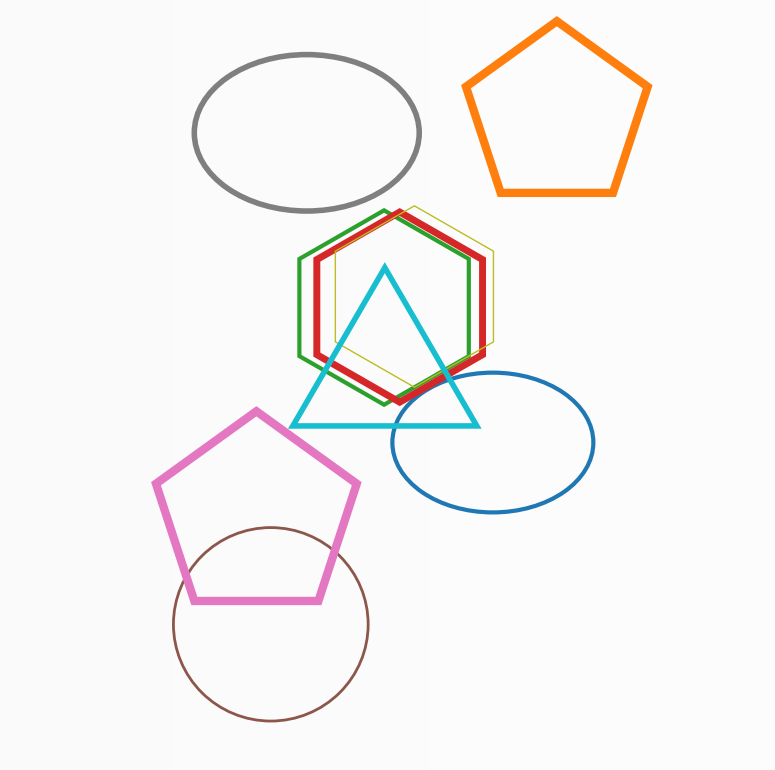[{"shape": "oval", "thickness": 1.5, "radius": 0.65, "center": [0.636, 0.425]}, {"shape": "pentagon", "thickness": 3, "radius": 0.62, "center": [0.719, 0.849]}, {"shape": "hexagon", "thickness": 1.5, "radius": 0.63, "center": [0.496, 0.601]}, {"shape": "hexagon", "thickness": 2.5, "radius": 0.62, "center": [0.516, 0.601]}, {"shape": "circle", "thickness": 1, "radius": 0.63, "center": [0.349, 0.189]}, {"shape": "pentagon", "thickness": 3, "radius": 0.68, "center": [0.331, 0.33]}, {"shape": "oval", "thickness": 2, "radius": 0.73, "center": [0.396, 0.828]}, {"shape": "hexagon", "thickness": 0.5, "radius": 0.59, "center": [0.535, 0.615]}, {"shape": "triangle", "thickness": 2, "radius": 0.69, "center": [0.497, 0.515]}]